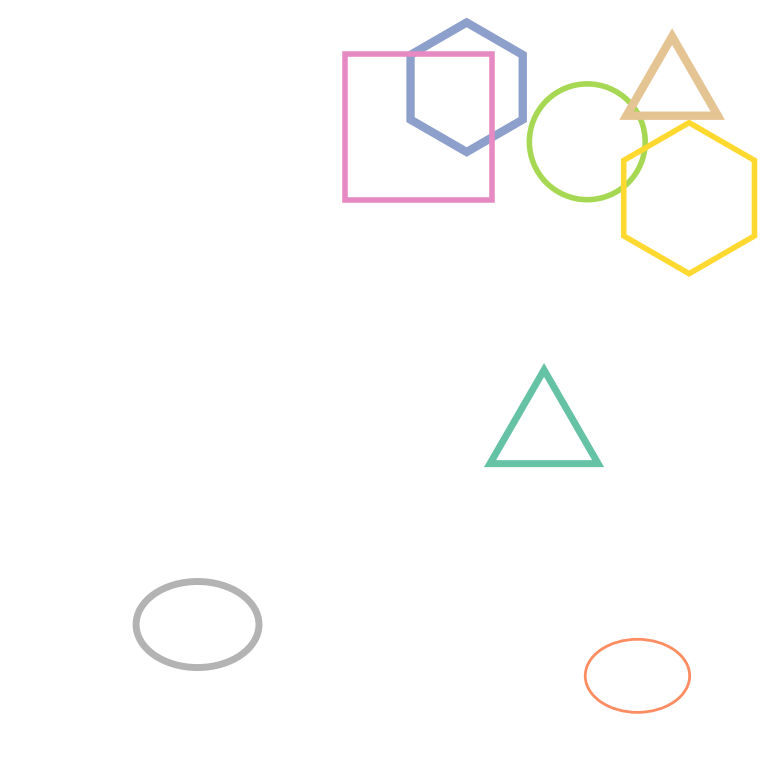[{"shape": "triangle", "thickness": 2.5, "radius": 0.41, "center": [0.707, 0.438]}, {"shape": "oval", "thickness": 1, "radius": 0.34, "center": [0.828, 0.122]}, {"shape": "hexagon", "thickness": 3, "radius": 0.42, "center": [0.606, 0.887]}, {"shape": "square", "thickness": 2, "radius": 0.48, "center": [0.544, 0.835]}, {"shape": "circle", "thickness": 2, "radius": 0.38, "center": [0.763, 0.816]}, {"shape": "hexagon", "thickness": 2, "radius": 0.49, "center": [0.895, 0.743]}, {"shape": "triangle", "thickness": 3, "radius": 0.34, "center": [0.873, 0.884]}, {"shape": "oval", "thickness": 2.5, "radius": 0.4, "center": [0.257, 0.189]}]